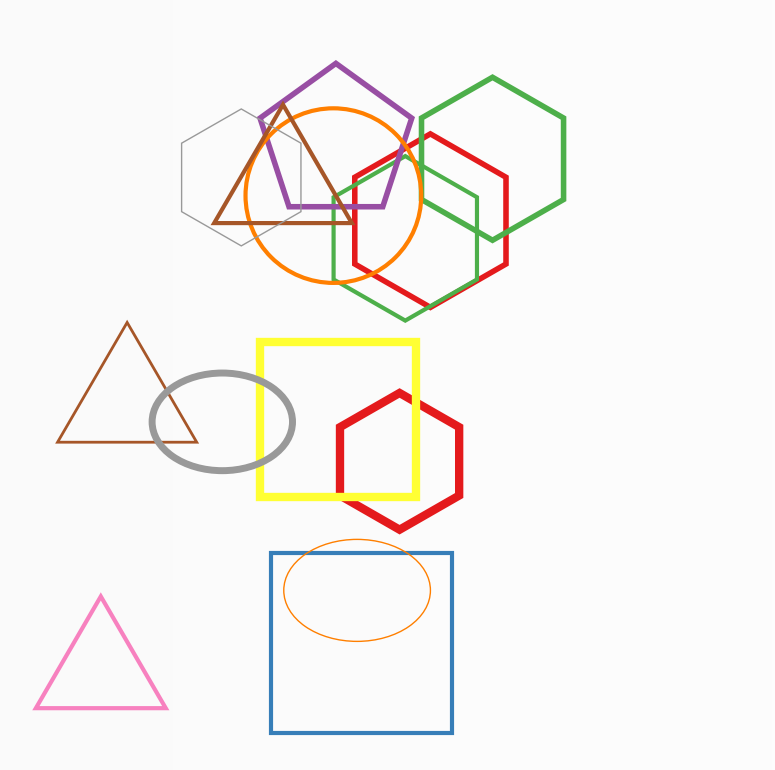[{"shape": "hexagon", "thickness": 3, "radius": 0.44, "center": [0.516, 0.401]}, {"shape": "hexagon", "thickness": 2, "radius": 0.56, "center": [0.555, 0.713]}, {"shape": "square", "thickness": 1.5, "radius": 0.58, "center": [0.466, 0.165]}, {"shape": "hexagon", "thickness": 2, "radius": 0.53, "center": [0.636, 0.794]}, {"shape": "hexagon", "thickness": 1.5, "radius": 0.53, "center": [0.523, 0.69]}, {"shape": "pentagon", "thickness": 2, "radius": 0.51, "center": [0.433, 0.815]}, {"shape": "circle", "thickness": 1.5, "radius": 0.57, "center": [0.43, 0.746]}, {"shape": "oval", "thickness": 0.5, "radius": 0.47, "center": [0.461, 0.233]}, {"shape": "square", "thickness": 3, "radius": 0.5, "center": [0.436, 0.455]}, {"shape": "triangle", "thickness": 1.5, "radius": 0.51, "center": [0.365, 0.762]}, {"shape": "triangle", "thickness": 1, "radius": 0.52, "center": [0.164, 0.478]}, {"shape": "triangle", "thickness": 1.5, "radius": 0.48, "center": [0.13, 0.129]}, {"shape": "hexagon", "thickness": 0.5, "radius": 0.44, "center": [0.311, 0.77]}, {"shape": "oval", "thickness": 2.5, "radius": 0.45, "center": [0.287, 0.452]}]